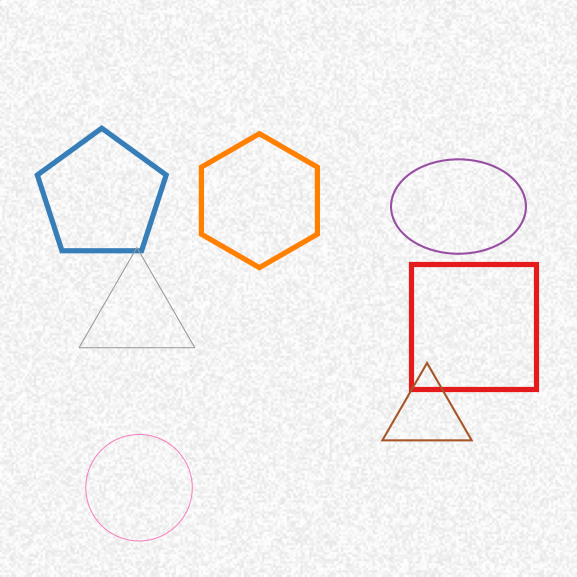[{"shape": "square", "thickness": 2.5, "radius": 0.54, "center": [0.819, 0.434]}, {"shape": "pentagon", "thickness": 2.5, "radius": 0.59, "center": [0.176, 0.66]}, {"shape": "oval", "thickness": 1, "radius": 0.58, "center": [0.794, 0.641]}, {"shape": "hexagon", "thickness": 2.5, "radius": 0.58, "center": [0.449, 0.652]}, {"shape": "triangle", "thickness": 1, "radius": 0.45, "center": [0.739, 0.281]}, {"shape": "circle", "thickness": 0.5, "radius": 0.46, "center": [0.241, 0.155]}, {"shape": "triangle", "thickness": 0.5, "radius": 0.58, "center": [0.237, 0.455]}]